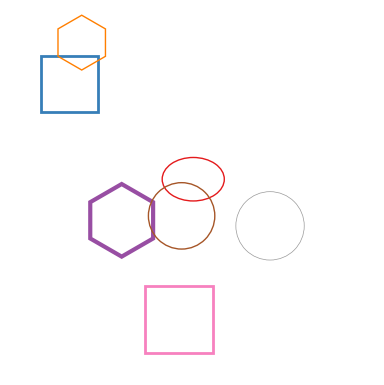[{"shape": "oval", "thickness": 1, "radius": 0.4, "center": [0.502, 0.535]}, {"shape": "square", "thickness": 2, "radius": 0.37, "center": [0.181, 0.782]}, {"shape": "hexagon", "thickness": 3, "radius": 0.47, "center": [0.316, 0.428]}, {"shape": "hexagon", "thickness": 1, "radius": 0.36, "center": [0.212, 0.889]}, {"shape": "circle", "thickness": 1, "radius": 0.43, "center": [0.472, 0.439]}, {"shape": "square", "thickness": 2, "radius": 0.44, "center": [0.465, 0.17]}, {"shape": "circle", "thickness": 0.5, "radius": 0.44, "center": [0.701, 0.413]}]